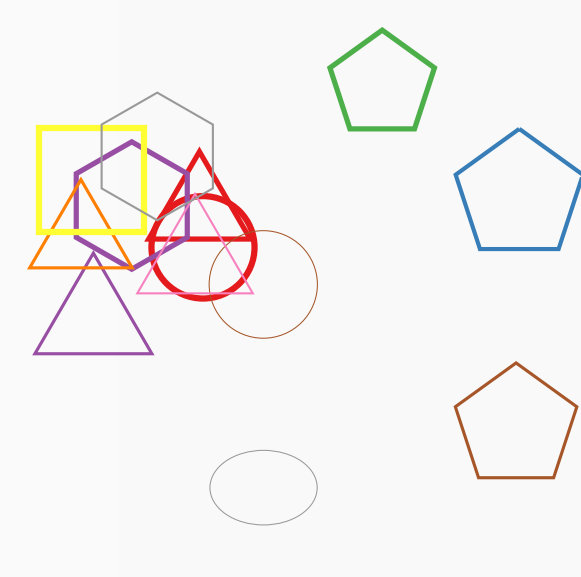[{"shape": "circle", "thickness": 3, "radius": 0.44, "center": [0.349, 0.571]}, {"shape": "triangle", "thickness": 2.5, "radius": 0.5, "center": [0.343, 0.636]}, {"shape": "pentagon", "thickness": 2, "radius": 0.58, "center": [0.893, 0.661]}, {"shape": "pentagon", "thickness": 2.5, "radius": 0.47, "center": [0.658, 0.852]}, {"shape": "triangle", "thickness": 1.5, "radius": 0.58, "center": [0.161, 0.445]}, {"shape": "hexagon", "thickness": 2.5, "radius": 0.55, "center": [0.227, 0.643]}, {"shape": "triangle", "thickness": 1.5, "radius": 0.51, "center": [0.139, 0.586]}, {"shape": "square", "thickness": 3, "radius": 0.45, "center": [0.158, 0.687]}, {"shape": "circle", "thickness": 0.5, "radius": 0.47, "center": [0.453, 0.507]}, {"shape": "pentagon", "thickness": 1.5, "radius": 0.55, "center": [0.888, 0.261]}, {"shape": "triangle", "thickness": 1, "radius": 0.57, "center": [0.336, 0.549]}, {"shape": "hexagon", "thickness": 1, "radius": 0.55, "center": [0.271, 0.728]}, {"shape": "oval", "thickness": 0.5, "radius": 0.46, "center": [0.453, 0.155]}]